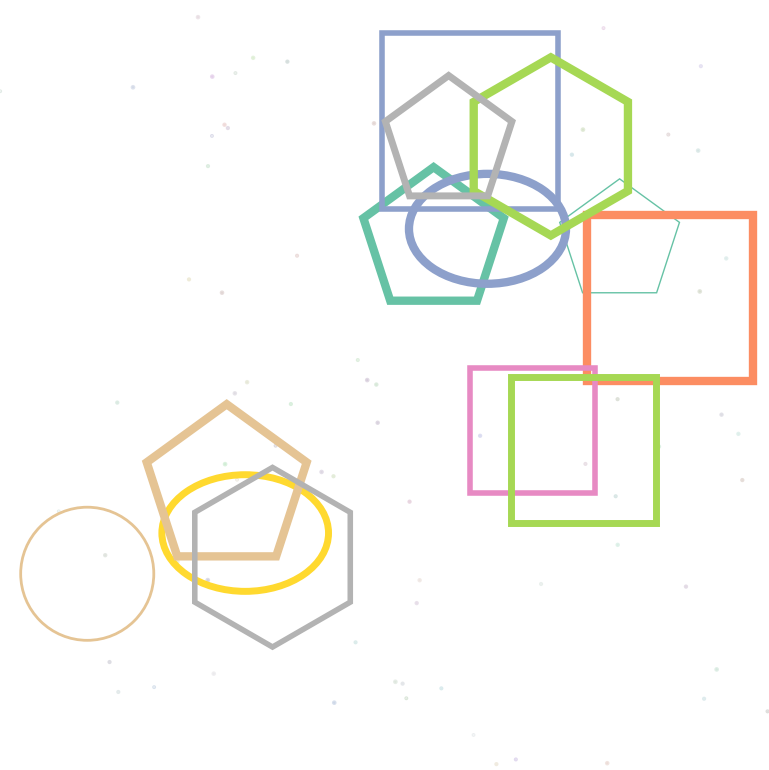[{"shape": "pentagon", "thickness": 3, "radius": 0.48, "center": [0.563, 0.687]}, {"shape": "pentagon", "thickness": 0.5, "radius": 0.41, "center": [0.805, 0.686]}, {"shape": "square", "thickness": 3, "radius": 0.54, "center": [0.87, 0.613]}, {"shape": "oval", "thickness": 3, "radius": 0.51, "center": [0.633, 0.703]}, {"shape": "square", "thickness": 2, "radius": 0.57, "center": [0.61, 0.843]}, {"shape": "square", "thickness": 2, "radius": 0.41, "center": [0.692, 0.441]}, {"shape": "hexagon", "thickness": 3, "radius": 0.58, "center": [0.715, 0.81]}, {"shape": "square", "thickness": 2.5, "radius": 0.47, "center": [0.758, 0.416]}, {"shape": "oval", "thickness": 2.5, "radius": 0.54, "center": [0.318, 0.308]}, {"shape": "circle", "thickness": 1, "radius": 0.43, "center": [0.113, 0.255]}, {"shape": "pentagon", "thickness": 3, "radius": 0.55, "center": [0.294, 0.366]}, {"shape": "hexagon", "thickness": 2, "radius": 0.58, "center": [0.354, 0.276]}, {"shape": "pentagon", "thickness": 2.5, "radius": 0.43, "center": [0.583, 0.815]}]